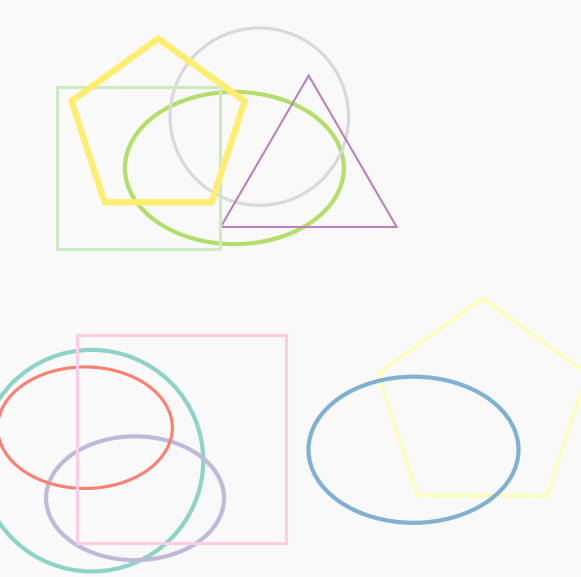[{"shape": "circle", "thickness": 2, "radius": 0.96, "center": [0.158, 0.201]}, {"shape": "pentagon", "thickness": 1.5, "radius": 0.94, "center": [0.83, 0.294]}, {"shape": "oval", "thickness": 2, "radius": 0.77, "center": [0.232, 0.136]}, {"shape": "oval", "thickness": 1.5, "radius": 0.75, "center": [0.146, 0.259]}, {"shape": "oval", "thickness": 2, "radius": 0.9, "center": [0.711, 0.22]}, {"shape": "oval", "thickness": 2, "radius": 0.94, "center": [0.403, 0.708]}, {"shape": "square", "thickness": 1.5, "radius": 0.9, "center": [0.313, 0.238]}, {"shape": "circle", "thickness": 1.5, "radius": 0.77, "center": [0.446, 0.797]}, {"shape": "triangle", "thickness": 1, "radius": 0.87, "center": [0.531, 0.693]}, {"shape": "square", "thickness": 1.5, "radius": 0.7, "center": [0.238, 0.708]}, {"shape": "pentagon", "thickness": 3, "radius": 0.78, "center": [0.272, 0.776]}]